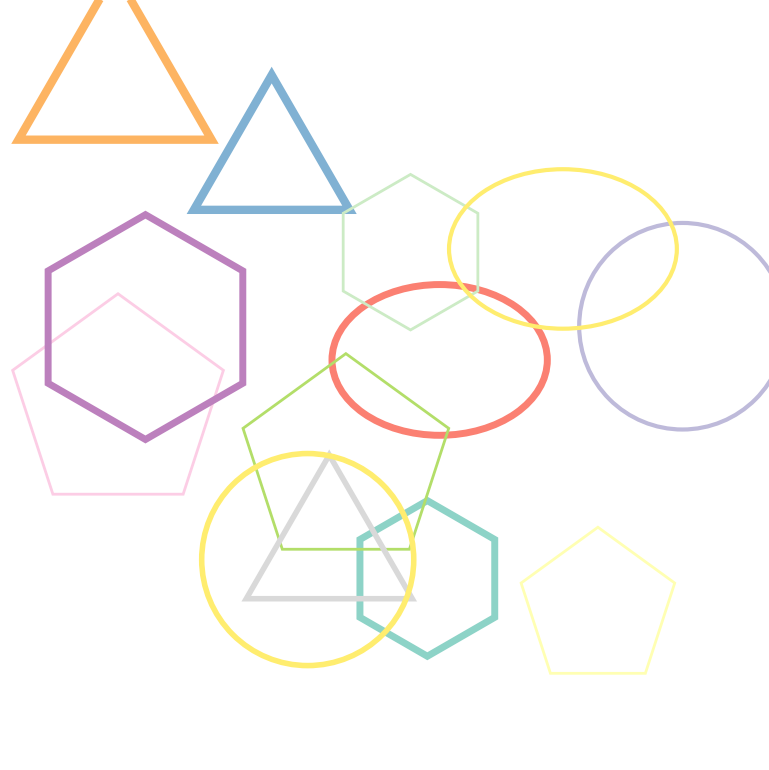[{"shape": "hexagon", "thickness": 2.5, "radius": 0.51, "center": [0.555, 0.249]}, {"shape": "pentagon", "thickness": 1, "radius": 0.52, "center": [0.777, 0.21]}, {"shape": "circle", "thickness": 1.5, "radius": 0.67, "center": [0.886, 0.576]}, {"shape": "oval", "thickness": 2.5, "radius": 0.7, "center": [0.571, 0.533]}, {"shape": "triangle", "thickness": 3, "radius": 0.58, "center": [0.353, 0.786]}, {"shape": "triangle", "thickness": 3, "radius": 0.72, "center": [0.149, 0.891]}, {"shape": "pentagon", "thickness": 1, "radius": 0.7, "center": [0.449, 0.4]}, {"shape": "pentagon", "thickness": 1, "radius": 0.72, "center": [0.153, 0.475]}, {"shape": "triangle", "thickness": 2, "radius": 0.62, "center": [0.428, 0.285]}, {"shape": "hexagon", "thickness": 2.5, "radius": 0.73, "center": [0.189, 0.575]}, {"shape": "hexagon", "thickness": 1, "radius": 0.5, "center": [0.533, 0.673]}, {"shape": "circle", "thickness": 2, "radius": 0.69, "center": [0.4, 0.273]}, {"shape": "oval", "thickness": 1.5, "radius": 0.74, "center": [0.731, 0.677]}]